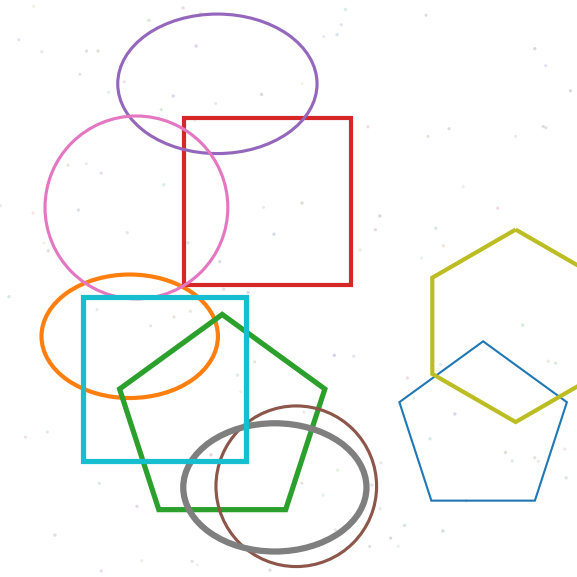[{"shape": "pentagon", "thickness": 1, "radius": 0.76, "center": [0.837, 0.256]}, {"shape": "oval", "thickness": 2, "radius": 0.76, "center": [0.225, 0.417]}, {"shape": "pentagon", "thickness": 2.5, "radius": 0.93, "center": [0.385, 0.268]}, {"shape": "square", "thickness": 2, "radius": 0.72, "center": [0.463, 0.65]}, {"shape": "oval", "thickness": 1.5, "radius": 0.86, "center": [0.376, 0.854]}, {"shape": "circle", "thickness": 1.5, "radius": 0.7, "center": [0.513, 0.157]}, {"shape": "circle", "thickness": 1.5, "radius": 0.79, "center": [0.236, 0.64]}, {"shape": "oval", "thickness": 3, "radius": 0.79, "center": [0.476, 0.155]}, {"shape": "hexagon", "thickness": 2, "radius": 0.83, "center": [0.893, 0.435]}, {"shape": "square", "thickness": 2.5, "radius": 0.71, "center": [0.285, 0.343]}]